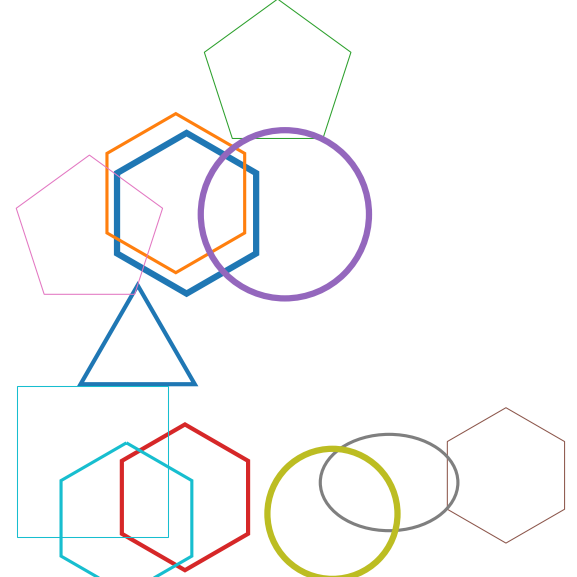[{"shape": "hexagon", "thickness": 3, "radius": 0.7, "center": [0.323, 0.63]}, {"shape": "triangle", "thickness": 2, "radius": 0.57, "center": [0.238, 0.391]}, {"shape": "hexagon", "thickness": 1.5, "radius": 0.69, "center": [0.304, 0.665]}, {"shape": "pentagon", "thickness": 0.5, "radius": 0.67, "center": [0.481, 0.867]}, {"shape": "hexagon", "thickness": 2, "radius": 0.63, "center": [0.32, 0.138]}, {"shape": "circle", "thickness": 3, "radius": 0.73, "center": [0.493, 0.628]}, {"shape": "hexagon", "thickness": 0.5, "radius": 0.59, "center": [0.876, 0.176]}, {"shape": "pentagon", "thickness": 0.5, "radius": 0.67, "center": [0.155, 0.597]}, {"shape": "oval", "thickness": 1.5, "radius": 0.6, "center": [0.674, 0.164]}, {"shape": "circle", "thickness": 3, "radius": 0.56, "center": [0.576, 0.109]}, {"shape": "hexagon", "thickness": 1.5, "radius": 0.65, "center": [0.219, 0.102]}, {"shape": "square", "thickness": 0.5, "radius": 0.65, "center": [0.16, 0.201]}]